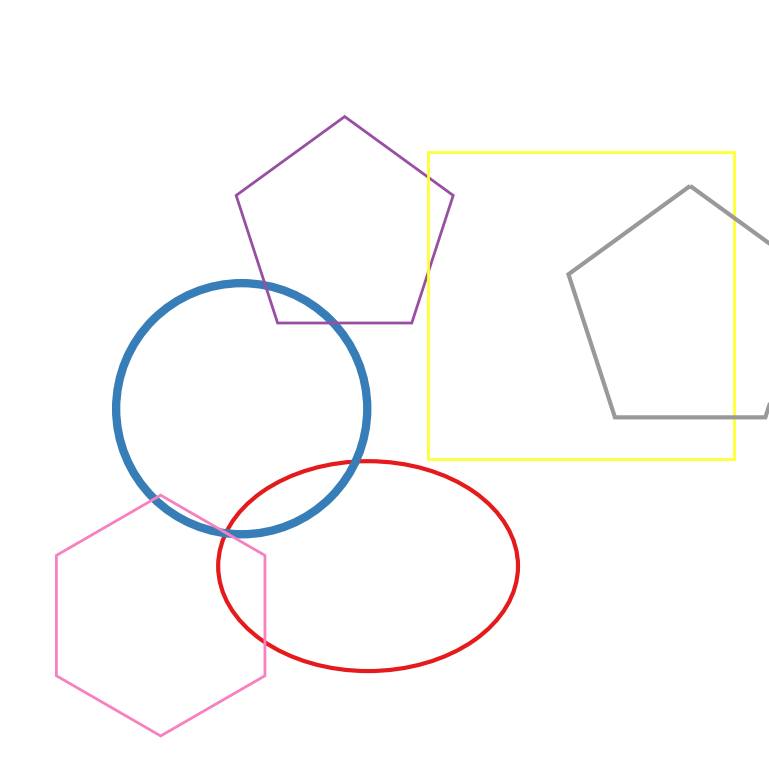[{"shape": "oval", "thickness": 1.5, "radius": 0.97, "center": [0.478, 0.265]}, {"shape": "circle", "thickness": 3, "radius": 0.82, "center": [0.314, 0.469]}, {"shape": "pentagon", "thickness": 1, "radius": 0.74, "center": [0.448, 0.7]}, {"shape": "square", "thickness": 1, "radius": 0.99, "center": [0.755, 0.603]}, {"shape": "hexagon", "thickness": 1, "radius": 0.78, "center": [0.209, 0.201]}, {"shape": "pentagon", "thickness": 1.5, "radius": 0.83, "center": [0.896, 0.592]}]